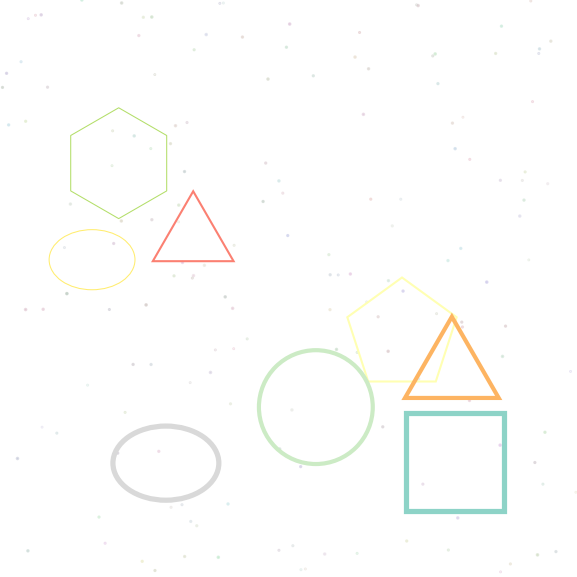[{"shape": "square", "thickness": 2.5, "radius": 0.43, "center": [0.788, 0.199]}, {"shape": "pentagon", "thickness": 1, "radius": 0.5, "center": [0.696, 0.419]}, {"shape": "triangle", "thickness": 1, "radius": 0.4, "center": [0.335, 0.587]}, {"shape": "triangle", "thickness": 2, "radius": 0.47, "center": [0.782, 0.357]}, {"shape": "hexagon", "thickness": 0.5, "radius": 0.48, "center": [0.206, 0.717]}, {"shape": "oval", "thickness": 2.5, "radius": 0.46, "center": [0.287, 0.197]}, {"shape": "circle", "thickness": 2, "radius": 0.49, "center": [0.547, 0.294]}, {"shape": "oval", "thickness": 0.5, "radius": 0.37, "center": [0.159, 0.549]}]